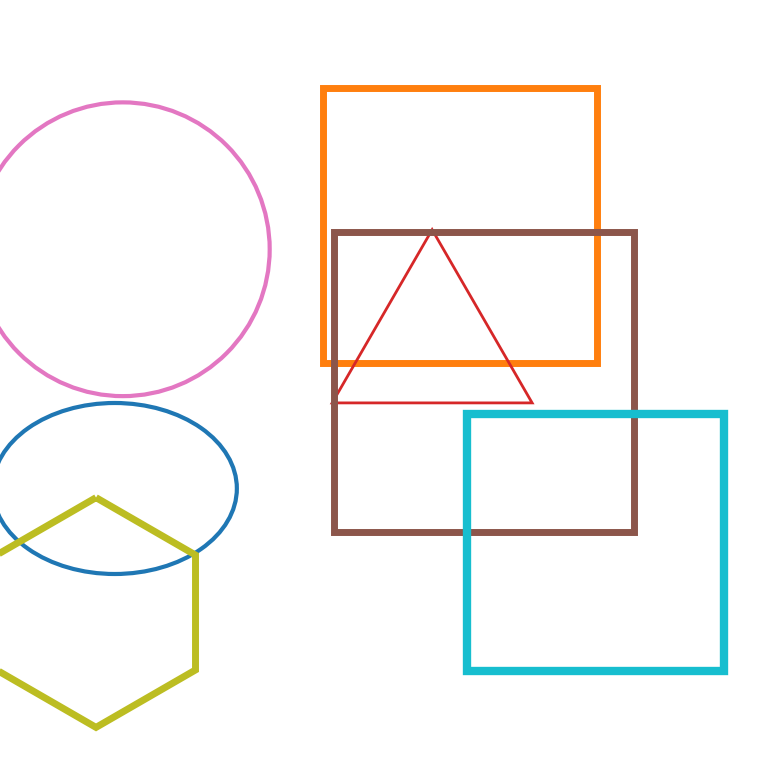[{"shape": "oval", "thickness": 1.5, "radius": 0.79, "center": [0.149, 0.366]}, {"shape": "square", "thickness": 2.5, "radius": 0.89, "center": [0.597, 0.707]}, {"shape": "triangle", "thickness": 1, "radius": 0.75, "center": [0.561, 0.552]}, {"shape": "square", "thickness": 2.5, "radius": 0.97, "center": [0.629, 0.504]}, {"shape": "circle", "thickness": 1.5, "radius": 0.95, "center": [0.159, 0.676]}, {"shape": "hexagon", "thickness": 2.5, "radius": 0.75, "center": [0.125, 0.205]}, {"shape": "square", "thickness": 3, "radius": 0.83, "center": [0.773, 0.295]}]